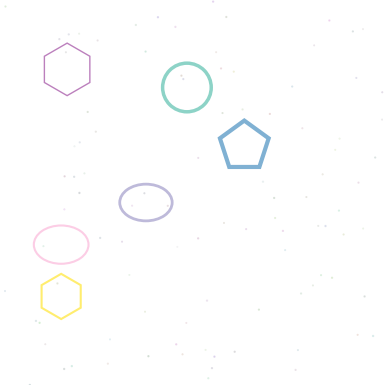[{"shape": "circle", "thickness": 2.5, "radius": 0.32, "center": [0.486, 0.773]}, {"shape": "oval", "thickness": 2, "radius": 0.34, "center": [0.379, 0.474]}, {"shape": "pentagon", "thickness": 3, "radius": 0.33, "center": [0.635, 0.62]}, {"shape": "oval", "thickness": 1.5, "radius": 0.36, "center": [0.159, 0.365]}, {"shape": "hexagon", "thickness": 1, "radius": 0.34, "center": [0.174, 0.82]}, {"shape": "hexagon", "thickness": 1.5, "radius": 0.29, "center": [0.159, 0.23]}]